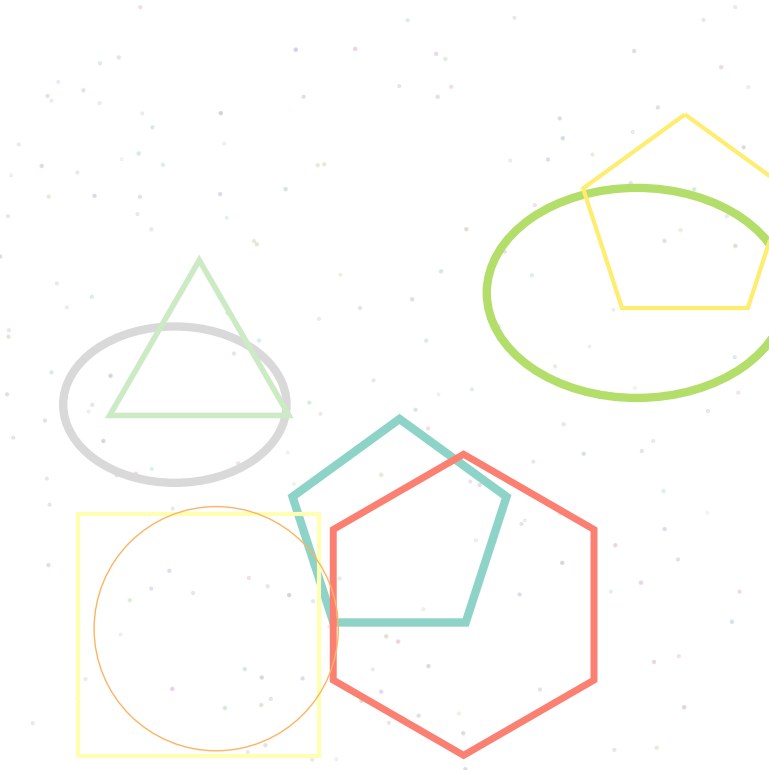[{"shape": "pentagon", "thickness": 3, "radius": 0.73, "center": [0.519, 0.31]}, {"shape": "square", "thickness": 1.5, "radius": 0.78, "center": [0.258, 0.175]}, {"shape": "hexagon", "thickness": 2.5, "radius": 0.98, "center": [0.602, 0.215]}, {"shape": "circle", "thickness": 0.5, "radius": 0.79, "center": [0.281, 0.184]}, {"shape": "oval", "thickness": 3, "radius": 0.97, "center": [0.827, 0.62]}, {"shape": "oval", "thickness": 3, "radius": 0.73, "center": [0.227, 0.475]}, {"shape": "triangle", "thickness": 2, "radius": 0.67, "center": [0.259, 0.528]}, {"shape": "pentagon", "thickness": 1.5, "radius": 0.7, "center": [0.889, 0.712]}]